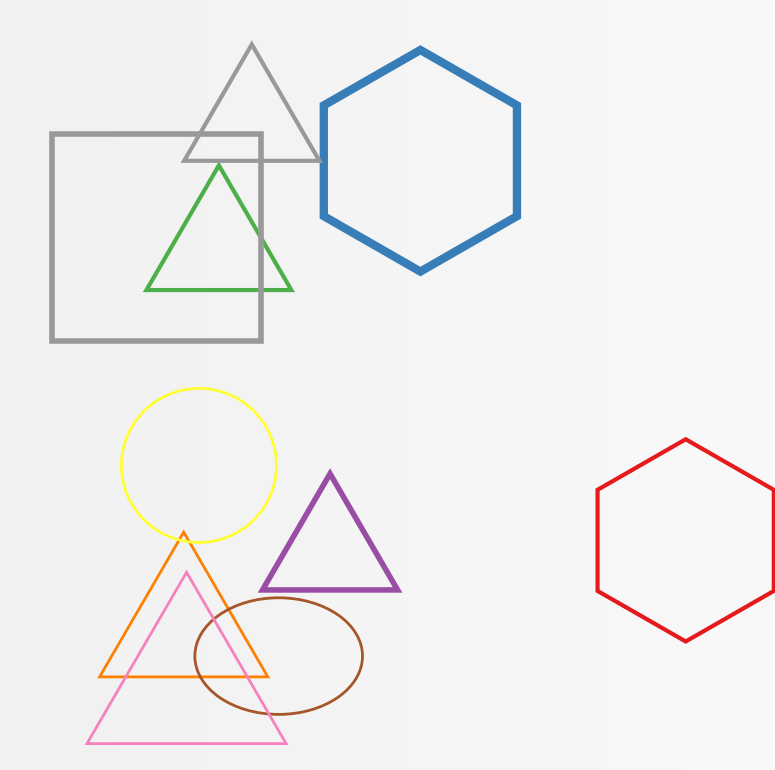[{"shape": "hexagon", "thickness": 1.5, "radius": 0.66, "center": [0.885, 0.298]}, {"shape": "hexagon", "thickness": 3, "radius": 0.72, "center": [0.542, 0.791]}, {"shape": "triangle", "thickness": 1.5, "radius": 0.54, "center": [0.282, 0.677]}, {"shape": "triangle", "thickness": 2, "radius": 0.5, "center": [0.426, 0.284]}, {"shape": "triangle", "thickness": 1, "radius": 0.63, "center": [0.237, 0.184]}, {"shape": "circle", "thickness": 1, "radius": 0.5, "center": [0.257, 0.396]}, {"shape": "oval", "thickness": 1, "radius": 0.54, "center": [0.36, 0.148]}, {"shape": "triangle", "thickness": 1, "radius": 0.74, "center": [0.241, 0.108]}, {"shape": "square", "thickness": 2, "radius": 0.67, "center": [0.202, 0.691]}, {"shape": "triangle", "thickness": 1.5, "radius": 0.5, "center": [0.325, 0.842]}]